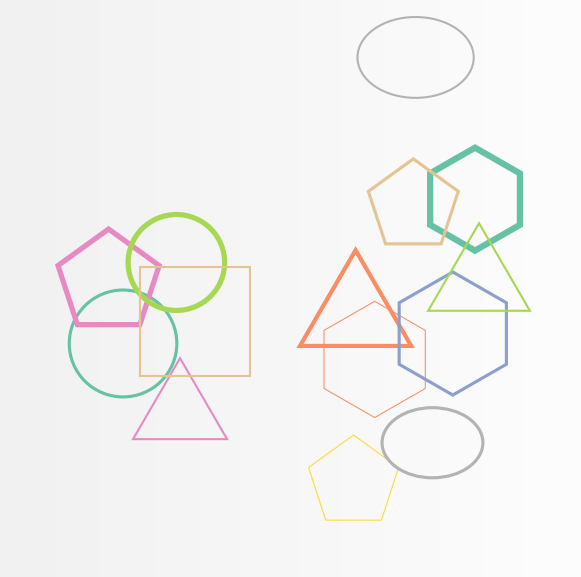[{"shape": "hexagon", "thickness": 3, "radius": 0.45, "center": [0.817, 0.654]}, {"shape": "circle", "thickness": 1.5, "radius": 0.46, "center": [0.212, 0.404]}, {"shape": "hexagon", "thickness": 0.5, "radius": 0.5, "center": [0.645, 0.377]}, {"shape": "triangle", "thickness": 2, "radius": 0.55, "center": [0.612, 0.455]}, {"shape": "hexagon", "thickness": 1.5, "radius": 0.53, "center": [0.779, 0.422]}, {"shape": "triangle", "thickness": 1, "radius": 0.47, "center": [0.31, 0.285]}, {"shape": "pentagon", "thickness": 2.5, "radius": 0.46, "center": [0.187, 0.511]}, {"shape": "triangle", "thickness": 1, "radius": 0.51, "center": [0.824, 0.512]}, {"shape": "circle", "thickness": 2.5, "radius": 0.42, "center": [0.303, 0.545]}, {"shape": "pentagon", "thickness": 0.5, "radius": 0.41, "center": [0.608, 0.164]}, {"shape": "square", "thickness": 1, "radius": 0.47, "center": [0.336, 0.443]}, {"shape": "pentagon", "thickness": 1.5, "radius": 0.41, "center": [0.711, 0.643]}, {"shape": "oval", "thickness": 1.5, "radius": 0.43, "center": [0.744, 0.232]}, {"shape": "oval", "thickness": 1, "radius": 0.5, "center": [0.715, 0.9]}]